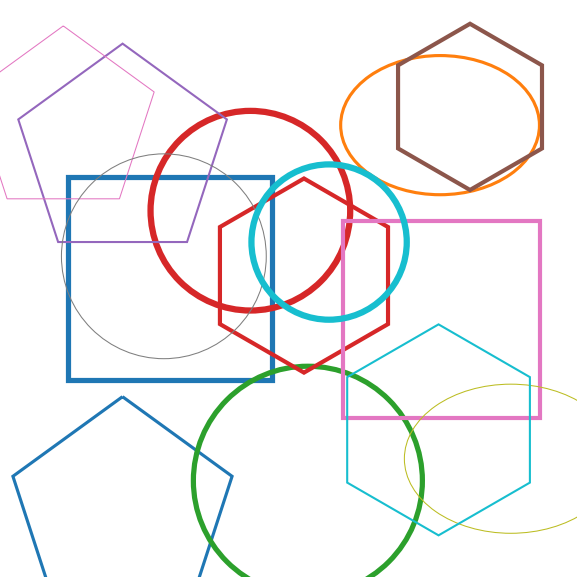[{"shape": "pentagon", "thickness": 1.5, "radius": 1.0, "center": [0.212, 0.113]}, {"shape": "square", "thickness": 2.5, "radius": 0.88, "center": [0.294, 0.518]}, {"shape": "oval", "thickness": 1.5, "radius": 0.86, "center": [0.762, 0.782]}, {"shape": "circle", "thickness": 2.5, "radius": 0.99, "center": [0.533, 0.167]}, {"shape": "circle", "thickness": 3, "radius": 0.86, "center": [0.434, 0.634]}, {"shape": "hexagon", "thickness": 2, "radius": 0.84, "center": [0.526, 0.522]}, {"shape": "pentagon", "thickness": 1, "radius": 0.95, "center": [0.212, 0.734]}, {"shape": "hexagon", "thickness": 2, "radius": 0.72, "center": [0.814, 0.814]}, {"shape": "square", "thickness": 2, "radius": 0.85, "center": [0.764, 0.446]}, {"shape": "pentagon", "thickness": 0.5, "radius": 0.83, "center": [0.11, 0.789]}, {"shape": "circle", "thickness": 0.5, "radius": 0.89, "center": [0.284, 0.555]}, {"shape": "oval", "thickness": 0.5, "radius": 0.92, "center": [0.885, 0.205]}, {"shape": "hexagon", "thickness": 1, "radius": 0.91, "center": [0.759, 0.255]}, {"shape": "circle", "thickness": 3, "radius": 0.67, "center": [0.57, 0.58]}]